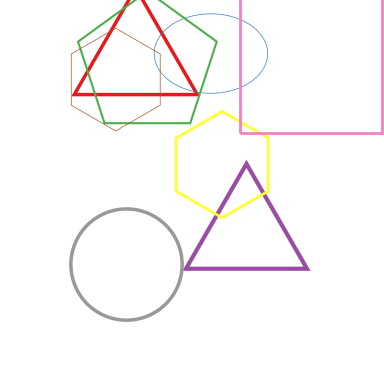[{"shape": "triangle", "thickness": 2.5, "radius": 0.92, "center": [0.353, 0.847]}, {"shape": "oval", "thickness": 0.5, "radius": 0.74, "center": [0.548, 0.861]}, {"shape": "pentagon", "thickness": 1.5, "radius": 0.95, "center": [0.383, 0.833]}, {"shape": "triangle", "thickness": 3, "radius": 0.91, "center": [0.64, 0.393]}, {"shape": "hexagon", "thickness": 2, "radius": 0.69, "center": [0.577, 0.572]}, {"shape": "hexagon", "thickness": 0.5, "radius": 0.67, "center": [0.301, 0.793]}, {"shape": "square", "thickness": 2, "radius": 0.93, "center": [0.808, 0.84]}, {"shape": "circle", "thickness": 2.5, "radius": 0.72, "center": [0.329, 0.313]}]